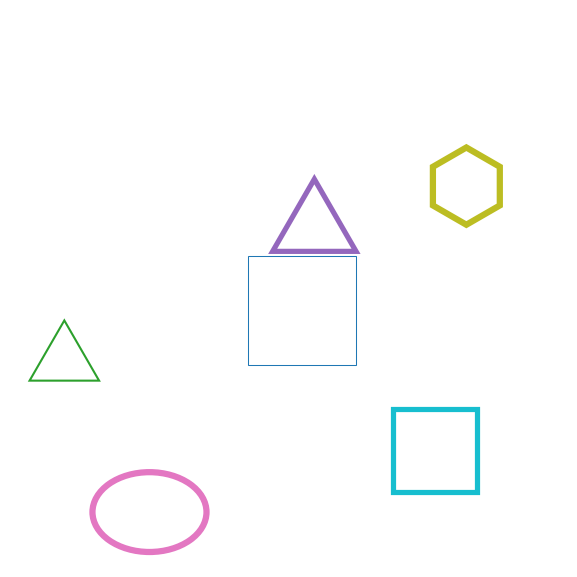[{"shape": "square", "thickness": 0.5, "radius": 0.47, "center": [0.523, 0.461]}, {"shape": "triangle", "thickness": 1, "radius": 0.35, "center": [0.111, 0.375]}, {"shape": "triangle", "thickness": 2.5, "radius": 0.42, "center": [0.544, 0.606]}, {"shape": "oval", "thickness": 3, "radius": 0.49, "center": [0.259, 0.112]}, {"shape": "hexagon", "thickness": 3, "radius": 0.33, "center": [0.808, 0.677]}, {"shape": "square", "thickness": 2.5, "radius": 0.36, "center": [0.754, 0.219]}]